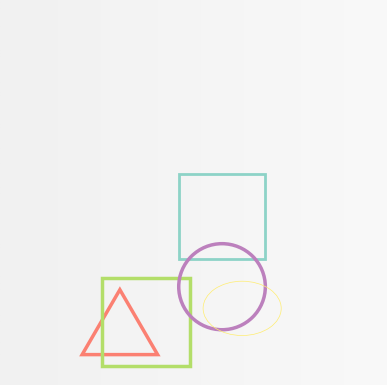[{"shape": "square", "thickness": 2, "radius": 0.55, "center": [0.572, 0.437]}, {"shape": "triangle", "thickness": 2.5, "radius": 0.56, "center": [0.309, 0.135]}, {"shape": "square", "thickness": 2.5, "radius": 0.57, "center": [0.377, 0.163]}, {"shape": "circle", "thickness": 2.5, "radius": 0.56, "center": [0.573, 0.255]}, {"shape": "oval", "thickness": 0.5, "radius": 0.5, "center": [0.625, 0.199]}]